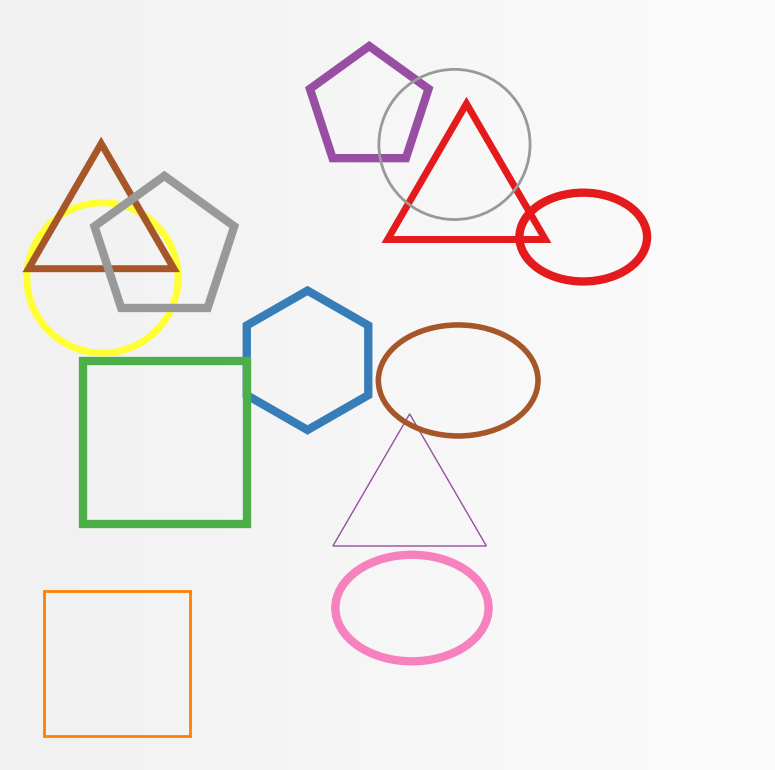[{"shape": "oval", "thickness": 3, "radius": 0.41, "center": [0.753, 0.692]}, {"shape": "triangle", "thickness": 2.5, "radius": 0.59, "center": [0.602, 0.748]}, {"shape": "hexagon", "thickness": 3, "radius": 0.45, "center": [0.397, 0.532]}, {"shape": "square", "thickness": 3, "radius": 0.53, "center": [0.213, 0.425]}, {"shape": "triangle", "thickness": 0.5, "radius": 0.57, "center": [0.529, 0.348]}, {"shape": "pentagon", "thickness": 3, "radius": 0.4, "center": [0.476, 0.86]}, {"shape": "square", "thickness": 1, "radius": 0.47, "center": [0.151, 0.138]}, {"shape": "circle", "thickness": 2.5, "radius": 0.49, "center": [0.132, 0.639]}, {"shape": "oval", "thickness": 2, "radius": 0.51, "center": [0.591, 0.506]}, {"shape": "triangle", "thickness": 2.5, "radius": 0.54, "center": [0.131, 0.705]}, {"shape": "oval", "thickness": 3, "radius": 0.49, "center": [0.532, 0.21]}, {"shape": "circle", "thickness": 1, "radius": 0.49, "center": [0.586, 0.812]}, {"shape": "pentagon", "thickness": 3, "radius": 0.47, "center": [0.212, 0.677]}]